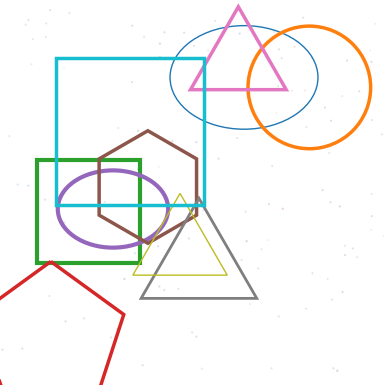[{"shape": "oval", "thickness": 1, "radius": 0.96, "center": [0.634, 0.799]}, {"shape": "circle", "thickness": 2.5, "radius": 0.8, "center": [0.803, 0.773]}, {"shape": "square", "thickness": 3, "radius": 0.67, "center": [0.23, 0.45]}, {"shape": "pentagon", "thickness": 2.5, "radius": 1.0, "center": [0.132, 0.122]}, {"shape": "oval", "thickness": 3, "radius": 0.72, "center": [0.293, 0.457]}, {"shape": "hexagon", "thickness": 2.5, "radius": 0.73, "center": [0.384, 0.514]}, {"shape": "triangle", "thickness": 2.5, "radius": 0.72, "center": [0.619, 0.839]}, {"shape": "triangle", "thickness": 2, "radius": 0.87, "center": [0.517, 0.312]}, {"shape": "triangle", "thickness": 1, "radius": 0.71, "center": [0.468, 0.356]}, {"shape": "square", "thickness": 2.5, "radius": 0.96, "center": [0.338, 0.658]}]